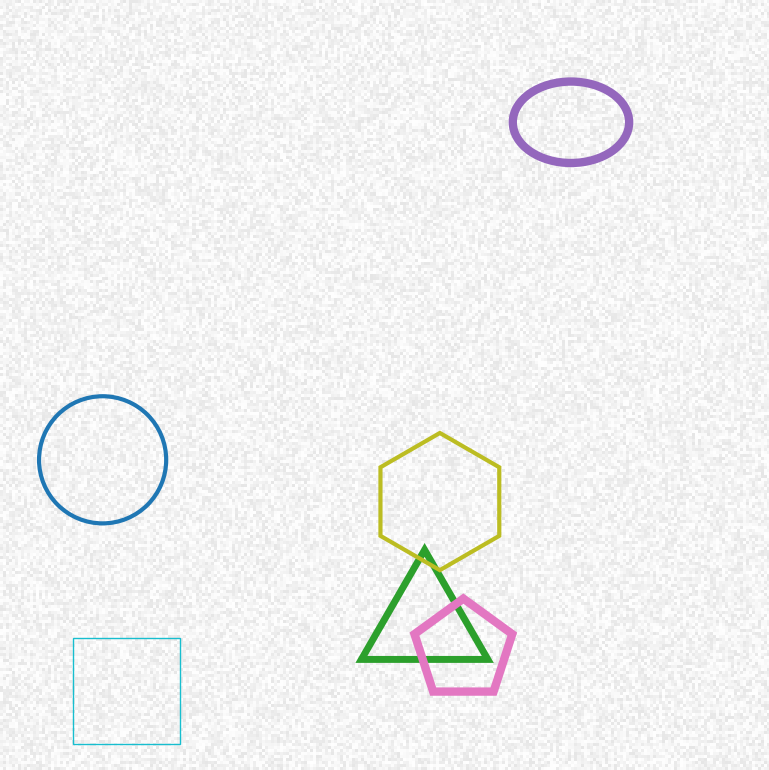[{"shape": "circle", "thickness": 1.5, "radius": 0.41, "center": [0.133, 0.403]}, {"shape": "triangle", "thickness": 2.5, "radius": 0.47, "center": [0.551, 0.191]}, {"shape": "oval", "thickness": 3, "radius": 0.38, "center": [0.742, 0.841]}, {"shape": "pentagon", "thickness": 3, "radius": 0.33, "center": [0.602, 0.156]}, {"shape": "hexagon", "thickness": 1.5, "radius": 0.45, "center": [0.571, 0.349]}, {"shape": "square", "thickness": 0.5, "radius": 0.34, "center": [0.164, 0.103]}]